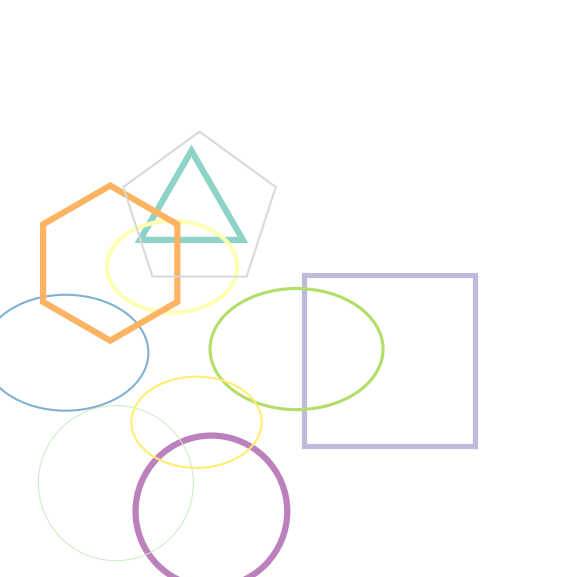[{"shape": "triangle", "thickness": 3, "radius": 0.51, "center": [0.331, 0.635]}, {"shape": "oval", "thickness": 2, "radius": 0.57, "center": [0.298, 0.537]}, {"shape": "square", "thickness": 2.5, "radius": 0.74, "center": [0.674, 0.374]}, {"shape": "oval", "thickness": 1, "radius": 0.72, "center": [0.114, 0.388]}, {"shape": "hexagon", "thickness": 3, "radius": 0.67, "center": [0.191, 0.544]}, {"shape": "oval", "thickness": 1.5, "radius": 0.75, "center": [0.514, 0.395]}, {"shape": "pentagon", "thickness": 1, "radius": 0.69, "center": [0.346, 0.632]}, {"shape": "circle", "thickness": 3, "radius": 0.66, "center": [0.366, 0.114]}, {"shape": "circle", "thickness": 0.5, "radius": 0.67, "center": [0.201, 0.163]}, {"shape": "oval", "thickness": 1, "radius": 0.56, "center": [0.34, 0.268]}]